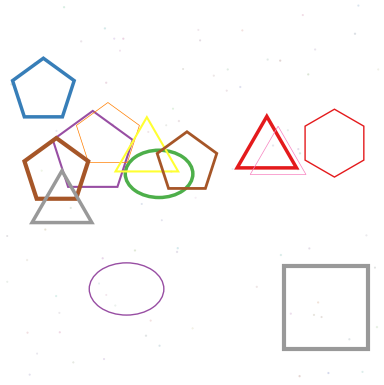[{"shape": "triangle", "thickness": 2.5, "radius": 0.45, "center": [0.693, 0.608]}, {"shape": "hexagon", "thickness": 1, "radius": 0.44, "center": [0.869, 0.628]}, {"shape": "pentagon", "thickness": 2.5, "radius": 0.42, "center": [0.113, 0.765]}, {"shape": "oval", "thickness": 2.5, "radius": 0.44, "center": [0.413, 0.548]}, {"shape": "pentagon", "thickness": 1.5, "radius": 0.55, "center": [0.241, 0.603]}, {"shape": "oval", "thickness": 1, "radius": 0.48, "center": [0.329, 0.249]}, {"shape": "pentagon", "thickness": 0.5, "radius": 0.43, "center": [0.28, 0.648]}, {"shape": "triangle", "thickness": 1.5, "radius": 0.47, "center": [0.381, 0.602]}, {"shape": "pentagon", "thickness": 2, "radius": 0.41, "center": [0.486, 0.576]}, {"shape": "pentagon", "thickness": 3, "radius": 0.44, "center": [0.146, 0.554]}, {"shape": "triangle", "thickness": 0.5, "radius": 0.42, "center": [0.722, 0.589]}, {"shape": "triangle", "thickness": 2.5, "radius": 0.45, "center": [0.161, 0.467]}, {"shape": "square", "thickness": 3, "radius": 0.54, "center": [0.847, 0.201]}]